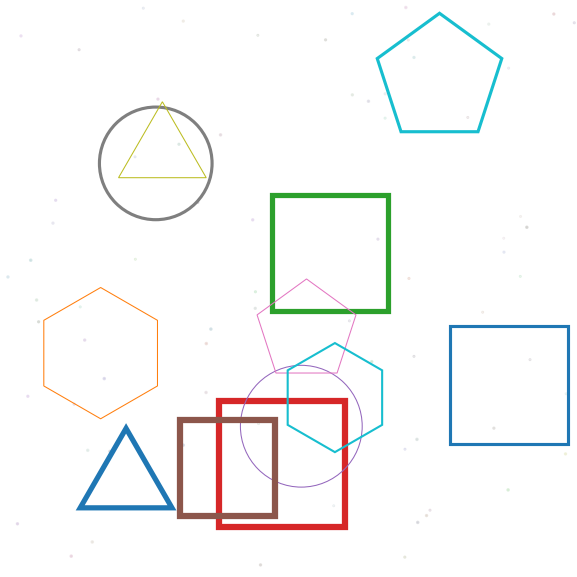[{"shape": "triangle", "thickness": 2.5, "radius": 0.46, "center": [0.218, 0.166]}, {"shape": "square", "thickness": 1.5, "radius": 0.51, "center": [0.882, 0.332]}, {"shape": "hexagon", "thickness": 0.5, "radius": 0.57, "center": [0.174, 0.388]}, {"shape": "square", "thickness": 2.5, "radius": 0.5, "center": [0.572, 0.561]}, {"shape": "square", "thickness": 3, "radius": 0.55, "center": [0.488, 0.196]}, {"shape": "circle", "thickness": 0.5, "radius": 0.53, "center": [0.522, 0.261]}, {"shape": "square", "thickness": 3, "radius": 0.41, "center": [0.394, 0.189]}, {"shape": "pentagon", "thickness": 0.5, "radius": 0.45, "center": [0.531, 0.426]}, {"shape": "circle", "thickness": 1.5, "radius": 0.49, "center": [0.27, 0.716]}, {"shape": "triangle", "thickness": 0.5, "radius": 0.44, "center": [0.281, 0.735]}, {"shape": "hexagon", "thickness": 1, "radius": 0.47, "center": [0.58, 0.311]}, {"shape": "pentagon", "thickness": 1.5, "radius": 0.57, "center": [0.761, 0.863]}]